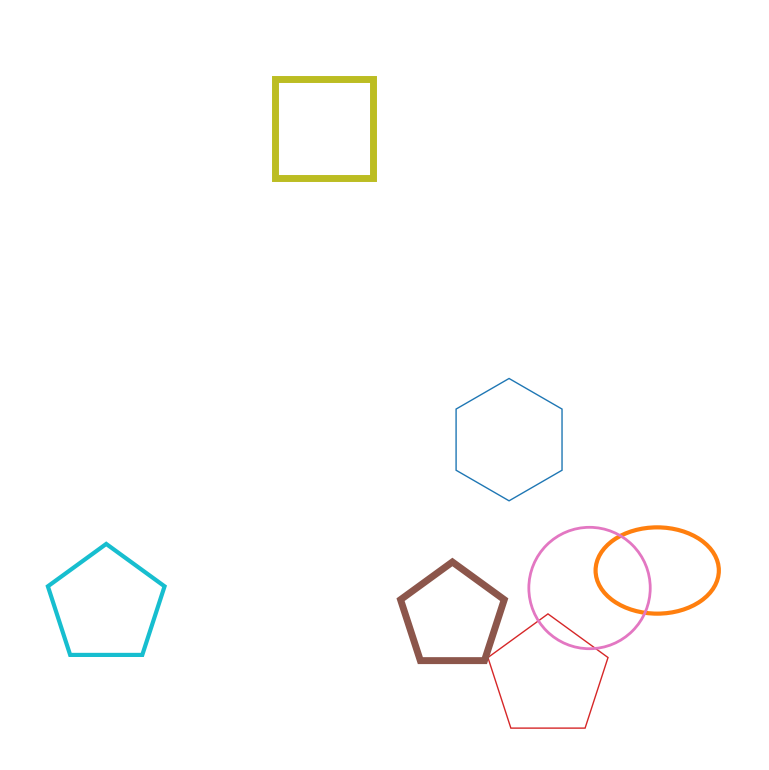[{"shape": "hexagon", "thickness": 0.5, "radius": 0.4, "center": [0.661, 0.429]}, {"shape": "oval", "thickness": 1.5, "radius": 0.4, "center": [0.854, 0.259]}, {"shape": "pentagon", "thickness": 0.5, "radius": 0.41, "center": [0.712, 0.121]}, {"shape": "pentagon", "thickness": 2.5, "radius": 0.35, "center": [0.588, 0.199]}, {"shape": "circle", "thickness": 1, "radius": 0.39, "center": [0.766, 0.236]}, {"shape": "square", "thickness": 2.5, "radius": 0.32, "center": [0.421, 0.833]}, {"shape": "pentagon", "thickness": 1.5, "radius": 0.4, "center": [0.138, 0.214]}]